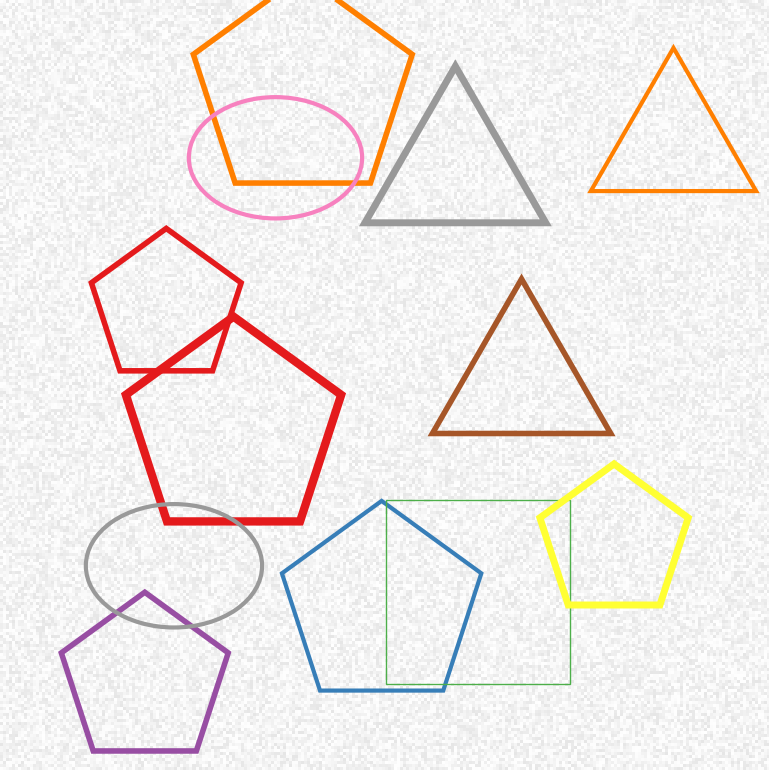[{"shape": "pentagon", "thickness": 3, "radius": 0.74, "center": [0.303, 0.442]}, {"shape": "pentagon", "thickness": 2, "radius": 0.51, "center": [0.216, 0.601]}, {"shape": "pentagon", "thickness": 1.5, "radius": 0.68, "center": [0.496, 0.213]}, {"shape": "square", "thickness": 0.5, "radius": 0.6, "center": [0.621, 0.231]}, {"shape": "pentagon", "thickness": 2, "radius": 0.57, "center": [0.188, 0.117]}, {"shape": "pentagon", "thickness": 2, "radius": 0.75, "center": [0.393, 0.883]}, {"shape": "triangle", "thickness": 1.5, "radius": 0.62, "center": [0.875, 0.814]}, {"shape": "pentagon", "thickness": 2.5, "radius": 0.51, "center": [0.797, 0.296]}, {"shape": "triangle", "thickness": 2, "radius": 0.67, "center": [0.677, 0.504]}, {"shape": "oval", "thickness": 1.5, "radius": 0.56, "center": [0.358, 0.795]}, {"shape": "oval", "thickness": 1.5, "radius": 0.57, "center": [0.226, 0.265]}, {"shape": "triangle", "thickness": 2.5, "radius": 0.68, "center": [0.591, 0.778]}]